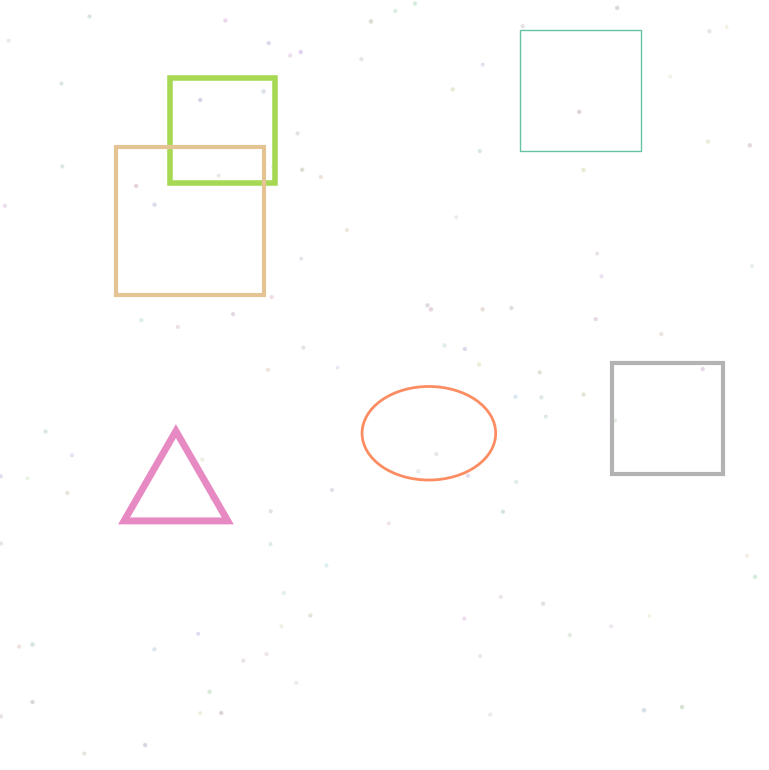[{"shape": "square", "thickness": 0.5, "radius": 0.4, "center": [0.754, 0.882]}, {"shape": "oval", "thickness": 1, "radius": 0.43, "center": [0.557, 0.437]}, {"shape": "triangle", "thickness": 2.5, "radius": 0.39, "center": [0.228, 0.362]}, {"shape": "square", "thickness": 2, "radius": 0.34, "center": [0.288, 0.83]}, {"shape": "square", "thickness": 1.5, "radius": 0.48, "center": [0.247, 0.713]}, {"shape": "square", "thickness": 1.5, "radius": 0.36, "center": [0.867, 0.457]}]